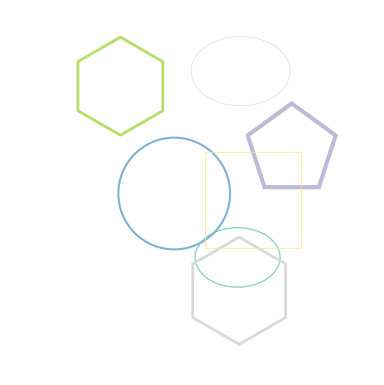[{"shape": "oval", "thickness": 1, "radius": 0.55, "center": [0.617, 0.331]}, {"shape": "pentagon", "thickness": 3, "radius": 0.6, "center": [0.758, 0.611]}, {"shape": "circle", "thickness": 1.5, "radius": 0.73, "center": [0.453, 0.497]}, {"shape": "hexagon", "thickness": 2, "radius": 0.64, "center": [0.313, 0.776]}, {"shape": "hexagon", "thickness": 2, "radius": 0.7, "center": [0.621, 0.245]}, {"shape": "oval", "thickness": 0.5, "radius": 0.64, "center": [0.625, 0.815]}, {"shape": "square", "thickness": 0.5, "radius": 0.63, "center": [0.657, 0.481]}]